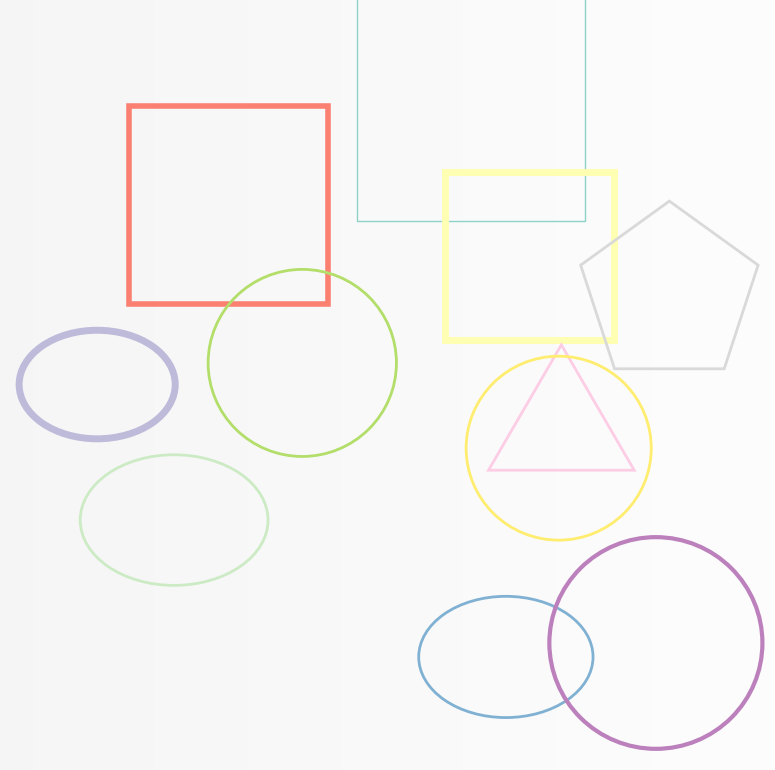[{"shape": "square", "thickness": 0.5, "radius": 0.74, "center": [0.608, 0.86]}, {"shape": "square", "thickness": 2.5, "radius": 0.55, "center": [0.683, 0.667]}, {"shape": "oval", "thickness": 2.5, "radius": 0.5, "center": [0.125, 0.501]}, {"shape": "square", "thickness": 2, "radius": 0.64, "center": [0.295, 0.734]}, {"shape": "oval", "thickness": 1, "radius": 0.56, "center": [0.653, 0.147]}, {"shape": "circle", "thickness": 1, "radius": 0.61, "center": [0.39, 0.529]}, {"shape": "triangle", "thickness": 1, "radius": 0.54, "center": [0.724, 0.444]}, {"shape": "pentagon", "thickness": 1, "radius": 0.6, "center": [0.864, 0.618]}, {"shape": "circle", "thickness": 1.5, "radius": 0.69, "center": [0.846, 0.165]}, {"shape": "oval", "thickness": 1, "radius": 0.61, "center": [0.225, 0.325]}, {"shape": "circle", "thickness": 1, "radius": 0.6, "center": [0.721, 0.418]}]